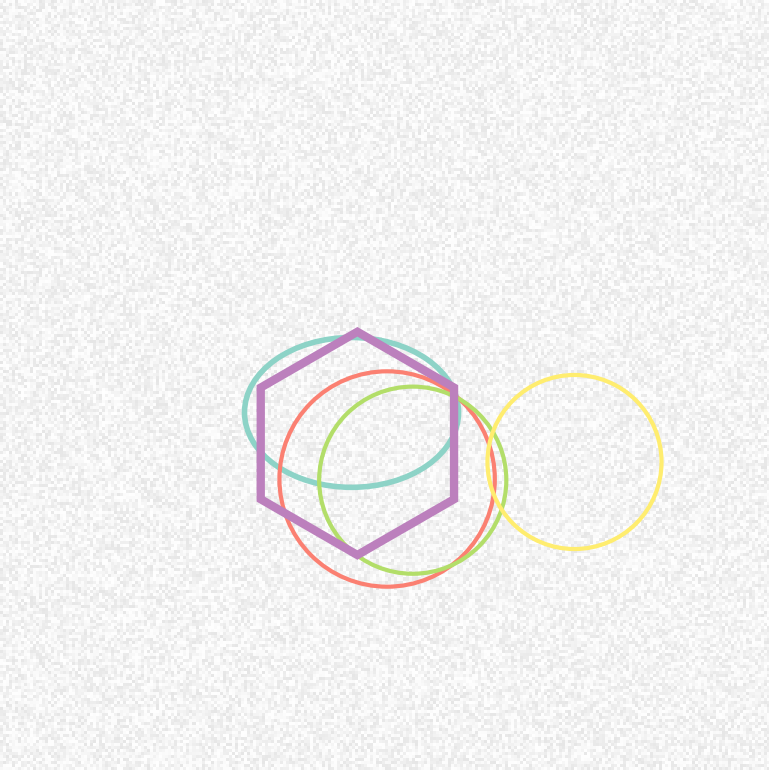[{"shape": "oval", "thickness": 2, "radius": 0.7, "center": [0.457, 0.464]}, {"shape": "circle", "thickness": 1.5, "radius": 0.7, "center": [0.503, 0.378]}, {"shape": "circle", "thickness": 1.5, "radius": 0.61, "center": [0.536, 0.376]}, {"shape": "hexagon", "thickness": 3, "radius": 0.72, "center": [0.464, 0.424]}, {"shape": "circle", "thickness": 1.5, "radius": 0.57, "center": [0.746, 0.4]}]